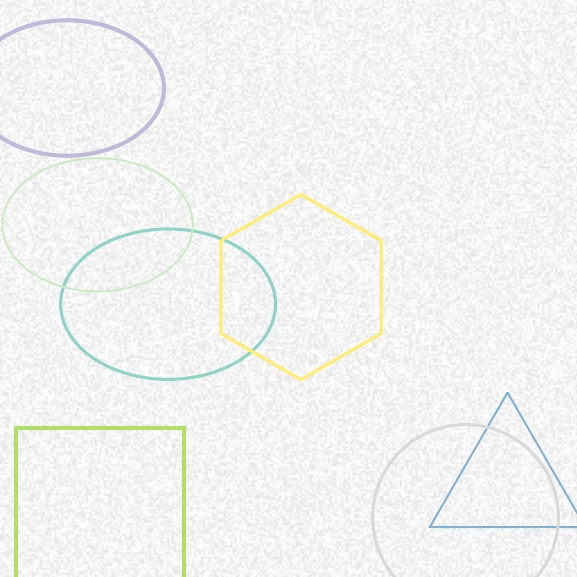[{"shape": "oval", "thickness": 1.5, "radius": 0.93, "center": [0.291, 0.472]}, {"shape": "oval", "thickness": 2, "radius": 0.84, "center": [0.116, 0.847]}, {"shape": "triangle", "thickness": 1, "radius": 0.78, "center": [0.879, 0.164]}, {"shape": "square", "thickness": 2, "radius": 0.73, "center": [0.174, 0.113]}, {"shape": "circle", "thickness": 1.5, "radius": 0.8, "center": [0.806, 0.103]}, {"shape": "oval", "thickness": 1, "radius": 0.82, "center": [0.169, 0.61]}, {"shape": "hexagon", "thickness": 1.5, "radius": 0.8, "center": [0.521, 0.502]}]